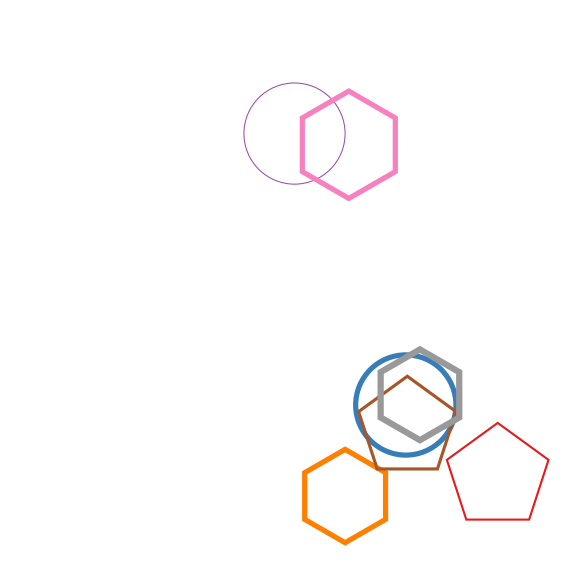[{"shape": "pentagon", "thickness": 1, "radius": 0.46, "center": [0.862, 0.174]}, {"shape": "circle", "thickness": 2.5, "radius": 0.43, "center": [0.703, 0.298]}, {"shape": "circle", "thickness": 0.5, "radius": 0.44, "center": [0.51, 0.768]}, {"shape": "hexagon", "thickness": 2.5, "radius": 0.4, "center": [0.598, 0.14]}, {"shape": "pentagon", "thickness": 1.5, "radius": 0.44, "center": [0.705, 0.259]}, {"shape": "hexagon", "thickness": 2.5, "radius": 0.46, "center": [0.604, 0.748]}, {"shape": "hexagon", "thickness": 3, "radius": 0.39, "center": [0.727, 0.315]}]